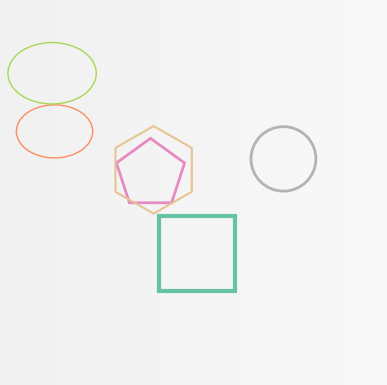[{"shape": "square", "thickness": 3, "radius": 0.49, "center": [0.508, 0.342]}, {"shape": "oval", "thickness": 1, "radius": 0.49, "center": [0.141, 0.659]}, {"shape": "pentagon", "thickness": 2, "radius": 0.46, "center": [0.388, 0.548]}, {"shape": "oval", "thickness": 1, "radius": 0.57, "center": [0.134, 0.81]}, {"shape": "hexagon", "thickness": 1.5, "radius": 0.57, "center": [0.396, 0.559]}, {"shape": "circle", "thickness": 2, "radius": 0.42, "center": [0.731, 0.587]}]